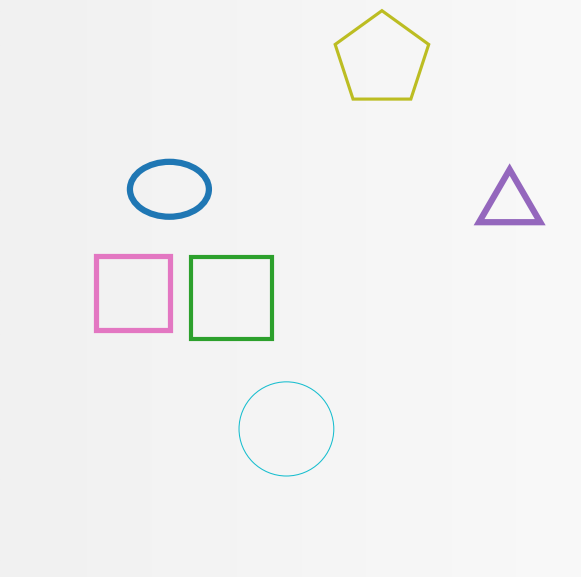[{"shape": "oval", "thickness": 3, "radius": 0.34, "center": [0.291, 0.671]}, {"shape": "square", "thickness": 2, "radius": 0.35, "center": [0.398, 0.483]}, {"shape": "triangle", "thickness": 3, "radius": 0.3, "center": [0.877, 0.645]}, {"shape": "square", "thickness": 2.5, "radius": 0.32, "center": [0.229, 0.492]}, {"shape": "pentagon", "thickness": 1.5, "radius": 0.42, "center": [0.657, 0.896]}, {"shape": "circle", "thickness": 0.5, "radius": 0.41, "center": [0.493, 0.256]}]